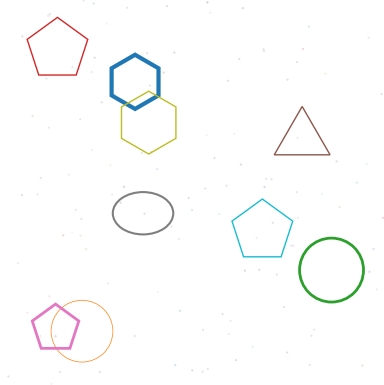[{"shape": "hexagon", "thickness": 3, "radius": 0.35, "center": [0.351, 0.787]}, {"shape": "circle", "thickness": 0.5, "radius": 0.4, "center": [0.213, 0.14]}, {"shape": "circle", "thickness": 2, "radius": 0.42, "center": [0.861, 0.298]}, {"shape": "pentagon", "thickness": 1, "radius": 0.41, "center": [0.149, 0.872]}, {"shape": "triangle", "thickness": 1, "radius": 0.42, "center": [0.785, 0.64]}, {"shape": "pentagon", "thickness": 2, "radius": 0.32, "center": [0.144, 0.147]}, {"shape": "oval", "thickness": 1.5, "radius": 0.39, "center": [0.372, 0.446]}, {"shape": "hexagon", "thickness": 1, "radius": 0.41, "center": [0.386, 0.682]}, {"shape": "pentagon", "thickness": 1, "radius": 0.41, "center": [0.681, 0.4]}]